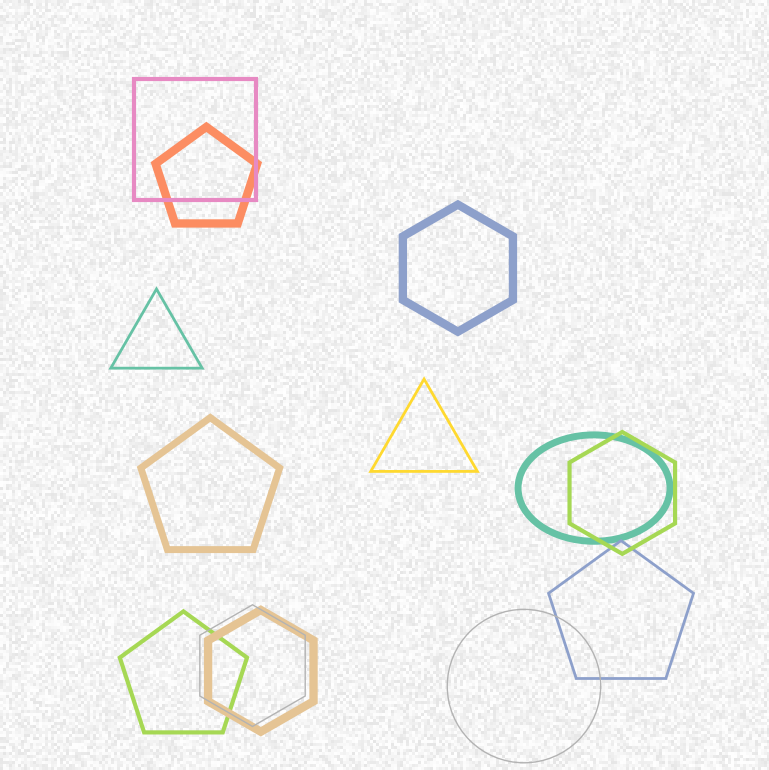[{"shape": "oval", "thickness": 2.5, "radius": 0.49, "center": [0.771, 0.366]}, {"shape": "triangle", "thickness": 1, "radius": 0.34, "center": [0.203, 0.556]}, {"shape": "pentagon", "thickness": 3, "radius": 0.35, "center": [0.268, 0.766]}, {"shape": "hexagon", "thickness": 3, "radius": 0.41, "center": [0.595, 0.652]}, {"shape": "pentagon", "thickness": 1, "radius": 0.49, "center": [0.807, 0.199]}, {"shape": "square", "thickness": 1.5, "radius": 0.4, "center": [0.253, 0.819]}, {"shape": "hexagon", "thickness": 1.5, "radius": 0.4, "center": [0.808, 0.36]}, {"shape": "pentagon", "thickness": 1.5, "radius": 0.43, "center": [0.238, 0.119]}, {"shape": "triangle", "thickness": 1, "radius": 0.4, "center": [0.551, 0.428]}, {"shape": "hexagon", "thickness": 3, "radius": 0.4, "center": [0.339, 0.129]}, {"shape": "pentagon", "thickness": 2.5, "radius": 0.47, "center": [0.273, 0.363]}, {"shape": "circle", "thickness": 0.5, "radius": 0.5, "center": [0.68, 0.109]}, {"shape": "hexagon", "thickness": 0.5, "radius": 0.4, "center": [0.328, 0.136]}]